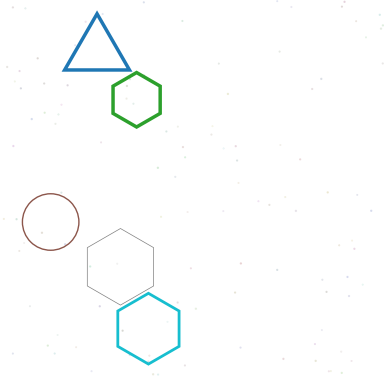[{"shape": "triangle", "thickness": 2.5, "radius": 0.49, "center": [0.252, 0.867]}, {"shape": "hexagon", "thickness": 2.5, "radius": 0.35, "center": [0.355, 0.741]}, {"shape": "circle", "thickness": 1, "radius": 0.37, "center": [0.132, 0.423]}, {"shape": "hexagon", "thickness": 0.5, "radius": 0.5, "center": [0.313, 0.307]}, {"shape": "hexagon", "thickness": 2, "radius": 0.46, "center": [0.386, 0.146]}]